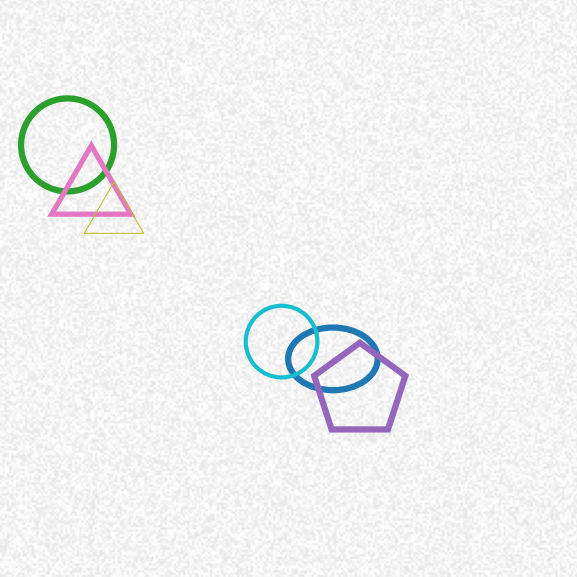[{"shape": "oval", "thickness": 3, "radius": 0.39, "center": [0.576, 0.378]}, {"shape": "circle", "thickness": 3, "radius": 0.4, "center": [0.117, 0.748]}, {"shape": "pentagon", "thickness": 3, "radius": 0.41, "center": [0.623, 0.323]}, {"shape": "triangle", "thickness": 2.5, "radius": 0.4, "center": [0.158, 0.668]}, {"shape": "triangle", "thickness": 0.5, "radius": 0.3, "center": [0.197, 0.625]}, {"shape": "circle", "thickness": 2, "radius": 0.31, "center": [0.488, 0.408]}]